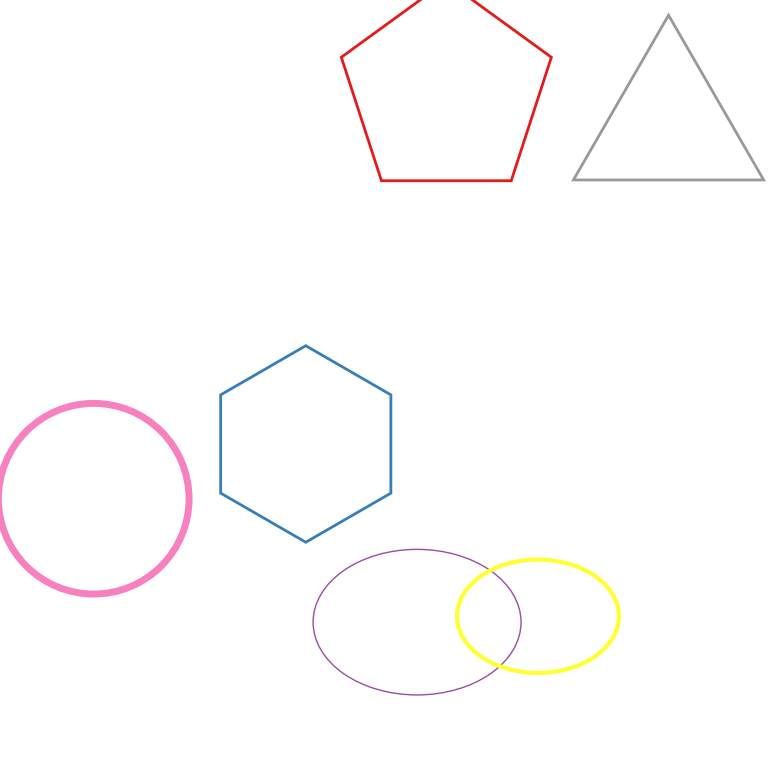[{"shape": "pentagon", "thickness": 1, "radius": 0.72, "center": [0.58, 0.881]}, {"shape": "hexagon", "thickness": 1, "radius": 0.64, "center": [0.397, 0.423]}, {"shape": "oval", "thickness": 0.5, "radius": 0.68, "center": [0.542, 0.192]}, {"shape": "oval", "thickness": 1.5, "radius": 0.53, "center": [0.699, 0.2]}, {"shape": "circle", "thickness": 2.5, "radius": 0.62, "center": [0.122, 0.352]}, {"shape": "triangle", "thickness": 1, "radius": 0.71, "center": [0.868, 0.838]}]